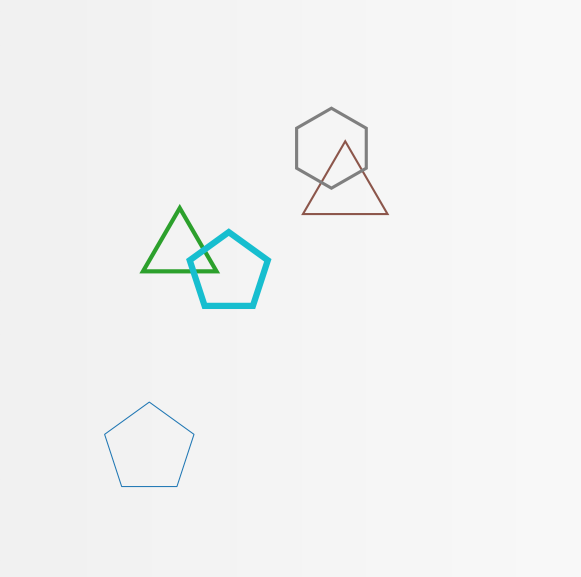[{"shape": "pentagon", "thickness": 0.5, "radius": 0.4, "center": [0.257, 0.222]}, {"shape": "triangle", "thickness": 2, "radius": 0.37, "center": [0.309, 0.566]}, {"shape": "triangle", "thickness": 1, "radius": 0.42, "center": [0.594, 0.67]}, {"shape": "hexagon", "thickness": 1.5, "radius": 0.35, "center": [0.57, 0.743]}, {"shape": "pentagon", "thickness": 3, "radius": 0.35, "center": [0.394, 0.527]}]